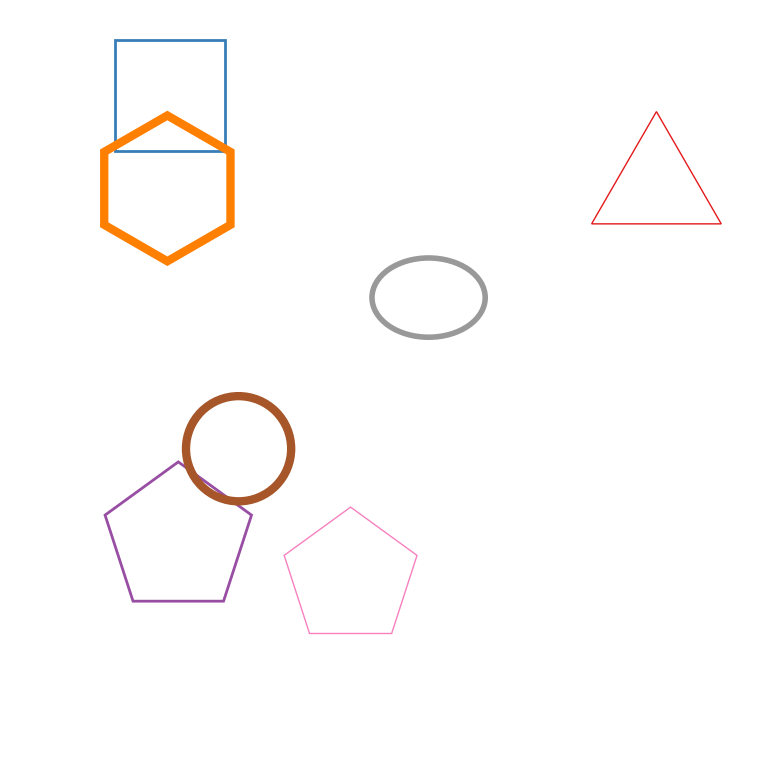[{"shape": "triangle", "thickness": 0.5, "radius": 0.49, "center": [0.853, 0.758]}, {"shape": "square", "thickness": 1, "radius": 0.36, "center": [0.221, 0.876]}, {"shape": "pentagon", "thickness": 1, "radius": 0.5, "center": [0.232, 0.3]}, {"shape": "hexagon", "thickness": 3, "radius": 0.47, "center": [0.217, 0.755]}, {"shape": "circle", "thickness": 3, "radius": 0.34, "center": [0.31, 0.417]}, {"shape": "pentagon", "thickness": 0.5, "radius": 0.45, "center": [0.455, 0.251]}, {"shape": "oval", "thickness": 2, "radius": 0.37, "center": [0.557, 0.614]}]